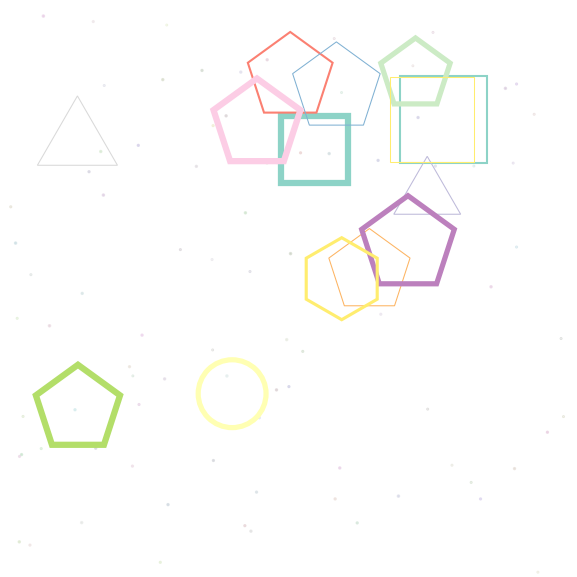[{"shape": "square", "thickness": 3, "radius": 0.29, "center": [0.545, 0.741]}, {"shape": "square", "thickness": 1, "radius": 0.38, "center": [0.768, 0.791]}, {"shape": "circle", "thickness": 2.5, "radius": 0.29, "center": [0.402, 0.317]}, {"shape": "triangle", "thickness": 0.5, "radius": 0.33, "center": [0.74, 0.662]}, {"shape": "pentagon", "thickness": 1, "radius": 0.39, "center": [0.503, 0.867]}, {"shape": "pentagon", "thickness": 0.5, "radius": 0.4, "center": [0.582, 0.847]}, {"shape": "pentagon", "thickness": 0.5, "radius": 0.37, "center": [0.64, 0.529]}, {"shape": "pentagon", "thickness": 3, "radius": 0.38, "center": [0.135, 0.291]}, {"shape": "pentagon", "thickness": 3, "radius": 0.4, "center": [0.445, 0.784]}, {"shape": "triangle", "thickness": 0.5, "radius": 0.4, "center": [0.134, 0.753]}, {"shape": "pentagon", "thickness": 2.5, "radius": 0.42, "center": [0.706, 0.576]}, {"shape": "pentagon", "thickness": 2.5, "radius": 0.32, "center": [0.719, 0.87]}, {"shape": "hexagon", "thickness": 1.5, "radius": 0.35, "center": [0.592, 0.517]}, {"shape": "square", "thickness": 0.5, "radius": 0.37, "center": [0.748, 0.792]}]